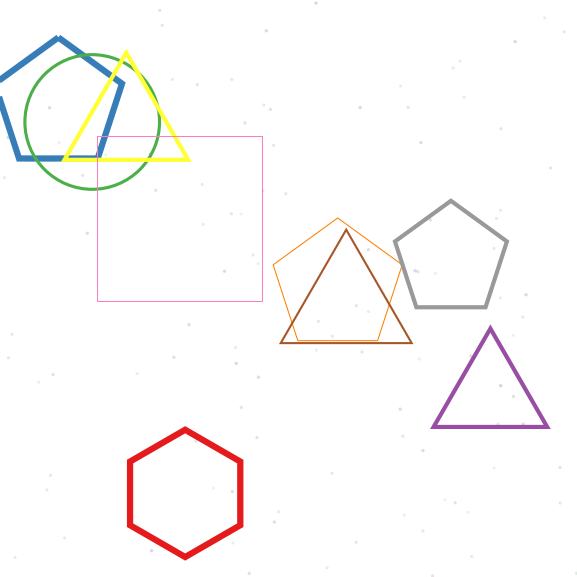[{"shape": "hexagon", "thickness": 3, "radius": 0.55, "center": [0.321, 0.145]}, {"shape": "pentagon", "thickness": 3, "radius": 0.58, "center": [0.101, 0.818]}, {"shape": "circle", "thickness": 1.5, "radius": 0.58, "center": [0.16, 0.788]}, {"shape": "triangle", "thickness": 2, "radius": 0.57, "center": [0.849, 0.317]}, {"shape": "pentagon", "thickness": 0.5, "radius": 0.59, "center": [0.585, 0.504]}, {"shape": "triangle", "thickness": 2, "radius": 0.62, "center": [0.219, 0.784]}, {"shape": "triangle", "thickness": 1, "radius": 0.65, "center": [0.6, 0.47]}, {"shape": "square", "thickness": 0.5, "radius": 0.72, "center": [0.31, 0.62]}, {"shape": "pentagon", "thickness": 2, "radius": 0.51, "center": [0.781, 0.55]}]